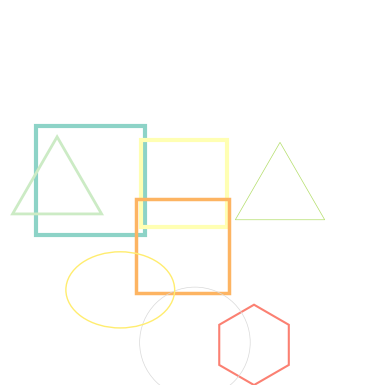[{"shape": "square", "thickness": 3, "radius": 0.71, "center": [0.236, 0.532]}, {"shape": "square", "thickness": 3, "radius": 0.56, "center": [0.479, 0.523]}, {"shape": "hexagon", "thickness": 1.5, "radius": 0.52, "center": [0.66, 0.104]}, {"shape": "square", "thickness": 2.5, "radius": 0.61, "center": [0.474, 0.361]}, {"shape": "triangle", "thickness": 0.5, "radius": 0.67, "center": [0.727, 0.496]}, {"shape": "circle", "thickness": 0.5, "radius": 0.72, "center": [0.506, 0.111]}, {"shape": "triangle", "thickness": 2, "radius": 0.67, "center": [0.148, 0.511]}, {"shape": "oval", "thickness": 1, "radius": 0.71, "center": [0.312, 0.247]}]